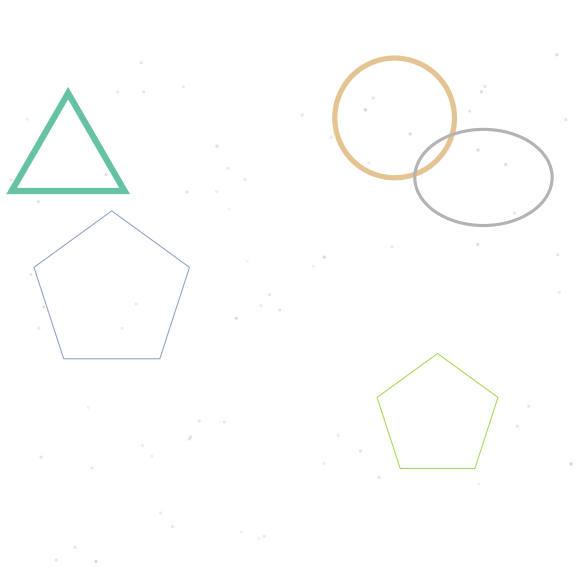[{"shape": "triangle", "thickness": 3, "radius": 0.56, "center": [0.118, 0.725]}, {"shape": "pentagon", "thickness": 0.5, "radius": 0.71, "center": [0.193, 0.492]}, {"shape": "pentagon", "thickness": 0.5, "radius": 0.55, "center": [0.758, 0.277]}, {"shape": "circle", "thickness": 2.5, "radius": 0.52, "center": [0.683, 0.795]}, {"shape": "oval", "thickness": 1.5, "radius": 0.59, "center": [0.837, 0.692]}]